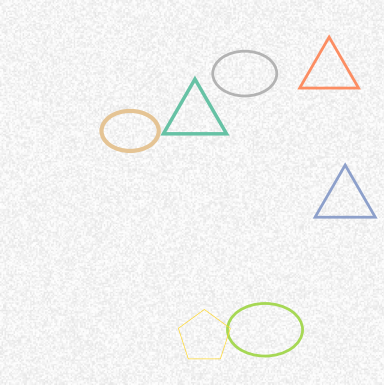[{"shape": "triangle", "thickness": 2.5, "radius": 0.47, "center": [0.506, 0.7]}, {"shape": "triangle", "thickness": 2, "radius": 0.44, "center": [0.855, 0.815]}, {"shape": "triangle", "thickness": 2, "radius": 0.45, "center": [0.897, 0.481]}, {"shape": "oval", "thickness": 2, "radius": 0.49, "center": [0.688, 0.143]}, {"shape": "pentagon", "thickness": 0.5, "radius": 0.35, "center": [0.531, 0.125]}, {"shape": "oval", "thickness": 3, "radius": 0.37, "center": [0.338, 0.66]}, {"shape": "oval", "thickness": 2, "radius": 0.42, "center": [0.636, 0.809]}]